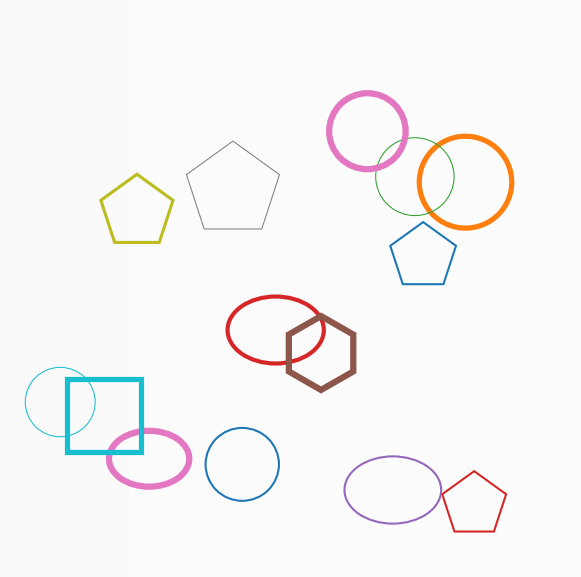[{"shape": "circle", "thickness": 1, "radius": 0.32, "center": [0.417, 0.195]}, {"shape": "pentagon", "thickness": 1, "radius": 0.3, "center": [0.728, 0.555]}, {"shape": "circle", "thickness": 2.5, "radius": 0.4, "center": [0.801, 0.684]}, {"shape": "circle", "thickness": 0.5, "radius": 0.34, "center": [0.714, 0.693]}, {"shape": "pentagon", "thickness": 1, "radius": 0.29, "center": [0.816, 0.125]}, {"shape": "oval", "thickness": 2, "radius": 0.41, "center": [0.474, 0.428]}, {"shape": "oval", "thickness": 1, "radius": 0.42, "center": [0.676, 0.151]}, {"shape": "hexagon", "thickness": 3, "radius": 0.32, "center": [0.552, 0.388]}, {"shape": "oval", "thickness": 3, "radius": 0.35, "center": [0.257, 0.205]}, {"shape": "circle", "thickness": 3, "radius": 0.33, "center": [0.632, 0.772]}, {"shape": "pentagon", "thickness": 0.5, "radius": 0.42, "center": [0.401, 0.671]}, {"shape": "pentagon", "thickness": 1.5, "radius": 0.33, "center": [0.236, 0.632]}, {"shape": "square", "thickness": 2.5, "radius": 0.32, "center": [0.178, 0.28]}, {"shape": "circle", "thickness": 0.5, "radius": 0.3, "center": [0.104, 0.303]}]